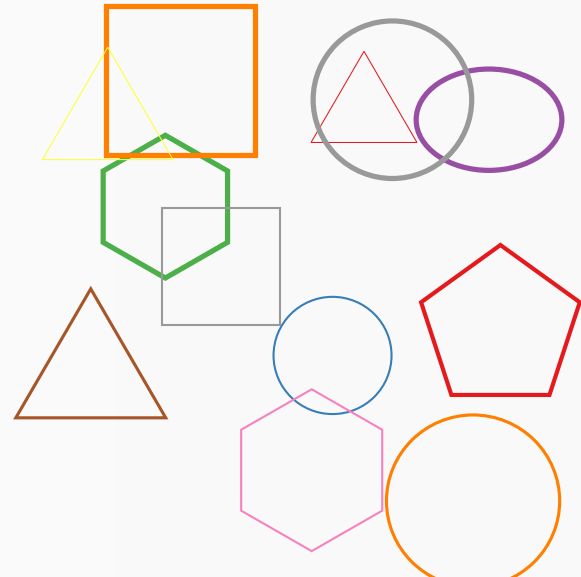[{"shape": "pentagon", "thickness": 2, "radius": 0.72, "center": [0.861, 0.431]}, {"shape": "triangle", "thickness": 0.5, "radius": 0.53, "center": [0.626, 0.805]}, {"shape": "circle", "thickness": 1, "radius": 0.51, "center": [0.572, 0.384]}, {"shape": "hexagon", "thickness": 2.5, "radius": 0.62, "center": [0.284, 0.641]}, {"shape": "oval", "thickness": 2.5, "radius": 0.63, "center": [0.841, 0.792]}, {"shape": "circle", "thickness": 1.5, "radius": 0.75, "center": [0.814, 0.132]}, {"shape": "square", "thickness": 2.5, "radius": 0.64, "center": [0.31, 0.86]}, {"shape": "triangle", "thickness": 0.5, "radius": 0.65, "center": [0.185, 0.788]}, {"shape": "triangle", "thickness": 1.5, "radius": 0.74, "center": [0.156, 0.35]}, {"shape": "hexagon", "thickness": 1, "radius": 0.7, "center": [0.536, 0.185]}, {"shape": "circle", "thickness": 2.5, "radius": 0.68, "center": [0.675, 0.826]}, {"shape": "square", "thickness": 1, "radius": 0.51, "center": [0.38, 0.538]}]